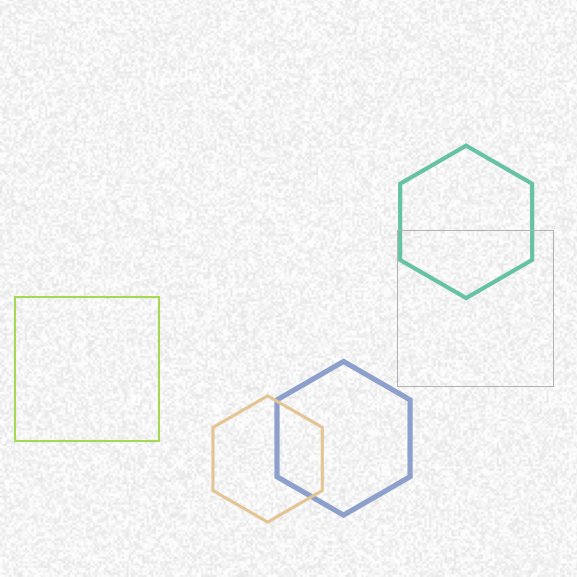[{"shape": "hexagon", "thickness": 2, "radius": 0.66, "center": [0.807, 0.615]}, {"shape": "hexagon", "thickness": 2.5, "radius": 0.67, "center": [0.595, 0.24]}, {"shape": "square", "thickness": 1, "radius": 0.62, "center": [0.151, 0.361]}, {"shape": "hexagon", "thickness": 1.5, "radius": 0.55, "center": [0.463, 0.204]}, {"shape": "square", "thickness": 0.5, "radius": 0.68, "center": [0.823, 0.466]}]